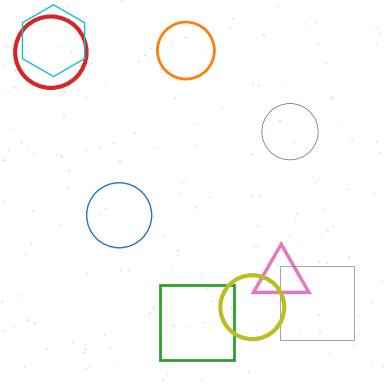[{"shape": "circle", "thickness": 1, "radius": 0.42, "center": [0.31, 0.441]}, {"shape": "circle", "thickness": 2, "radius": 0.37, "center": [0.483, 0.869]}, {"shape": "square", "thickness": 2, "radius": 0.48, "center": [0.512, 0.162]}, {"shape": "circle", "thickness": 3, "radius": 0.46, "center": [0.132, 0.864]}, {"shape": "circle", "thickness": 0.5, "radius": 0.37, "center": [0.753, 0.658]}, {"shape": "triangle", "thickness": 2.5, "radius": 0.42, "center": [0.73, 0.282]}, {"shape": "square", "thickness": 0.5, "radius": 0.48, "center": [0.823, 0.213]}, {"shape": "circle", "thickness": 3, "radius": 0.42, "center": [0.655, 0.202]}, {"shape": "hexagon", "thickness": 1, "radius": 0.47, "center": [0.139, 0.894]}]